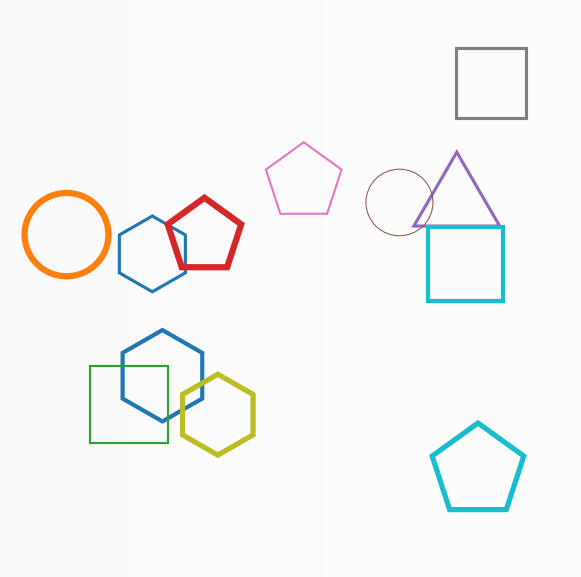[{"shape": "hexagon", "thickness": 2, "radius": 0.4, "center": [0.279, 0.349]}, {"shape": "hexagon", "thickness": 1.5, "radius": 0.33, "center": [0.262, 0.559]}, {"shape": "circle", "thickness": 3, "radius": 0.36, "center": [0.114, 0.593]}, {"shape": "square", "thickness": 1, "radius": 0.33, "center": [0.222, 0.299]}, {"shape": "pentagon", "thickness": 3, "radius": 0.33, "center": [0.352, 0.59]}, {"shape": "triangle", "thickness": 1.5, "radius": 0.43, "center": [0.786, 0.65]}, {"shape": "circle", "thickness": 0.5, "radius": 0.29, "center": [0.687, 0.649]}, {"shape": "pentagon", "thickness": 1, "radius": 0.34, "center": [0.523, 0.684]}, {"shape": "square", "thickness": 1.5, "radius": 0.3, "center": [0.845, 0.855]}, {"shape": "hexagon", "thickness": 2.5, "radius": 0.35, "center": [0.375, 0.281]}, {"shape": "square", "thickness": 2, "radius": 0.32, "center": [0.801, 0.542]}, {"shape": "pentagon", "thickness": 2.5, "radius": 0.41, "center": [0.822, 0.184]}]